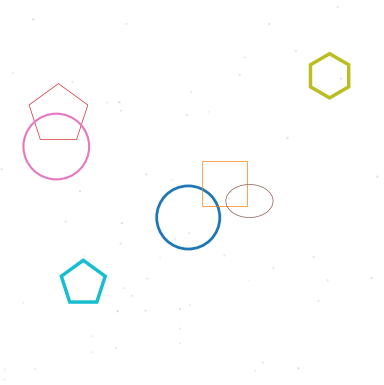[{"shape": "circle", "thickness": 2, "radius": 0.41, "center": [0.489, 0.435]}, {"shape": "square", "thickness": 0.5, "radius": 0.29, "center": [0.584, 0.524]}, {"shape": "pentagon", "thickness": 0.5, "radius": 0.4, "center": [0.152, 0.703]}, {"shape": "oval", "thickness": 0.5, "radius": 0.31, "center": [0.648, 0.478]}, {"shape": "circle", "thickness": 1.5, "radius": 0.43, "center": [0.146, 0.619]}, {"shape": "hexagon", "thickness": 2.5, "radius": 0.29, "center": [0.856, 0.803]}, {"shape": "pentagon", "thickness": 2.5, "radius": 0.3, "center": [0.216, 0.264]}]